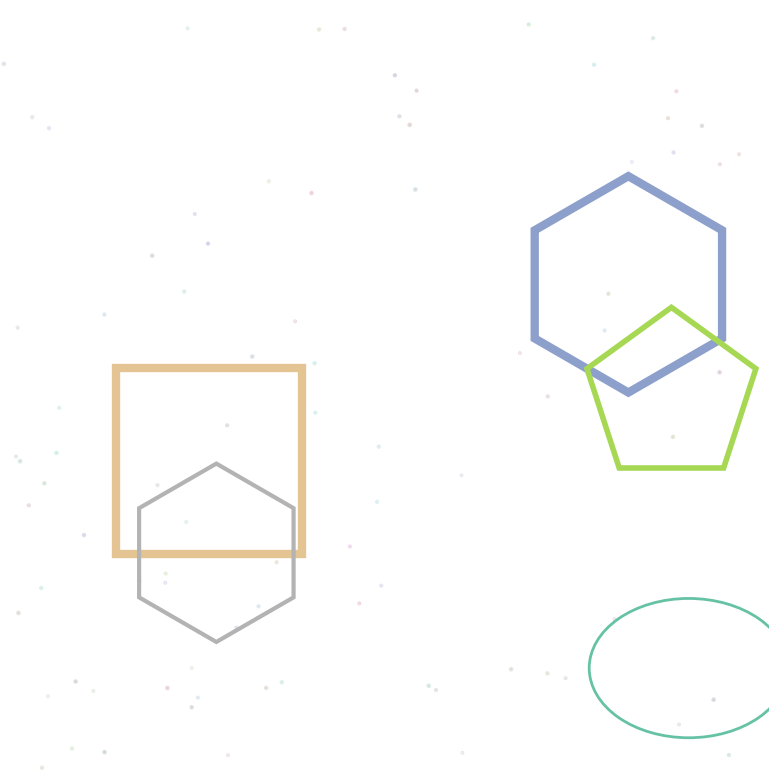[{"shape": "oval", "thickness": 1, "radius": 0.65, "center": [0.894, 0.132]}, {"shape": "hexagon", "thickness": 3, "radius": 0.7, "center": [0.816, 0.631]}, {"shape": "pentagon", "thickness": 2, "radius": 0.58, "center": [0.872, 0.486]}, {"shape": "square", "thickness": 3, "radius": 0.61, "center": [0.272, 0.401]}, {"shape": "hexagon", "thickness": 1.5, "radius": 0.58, "center": [0.281, 0.282]}]